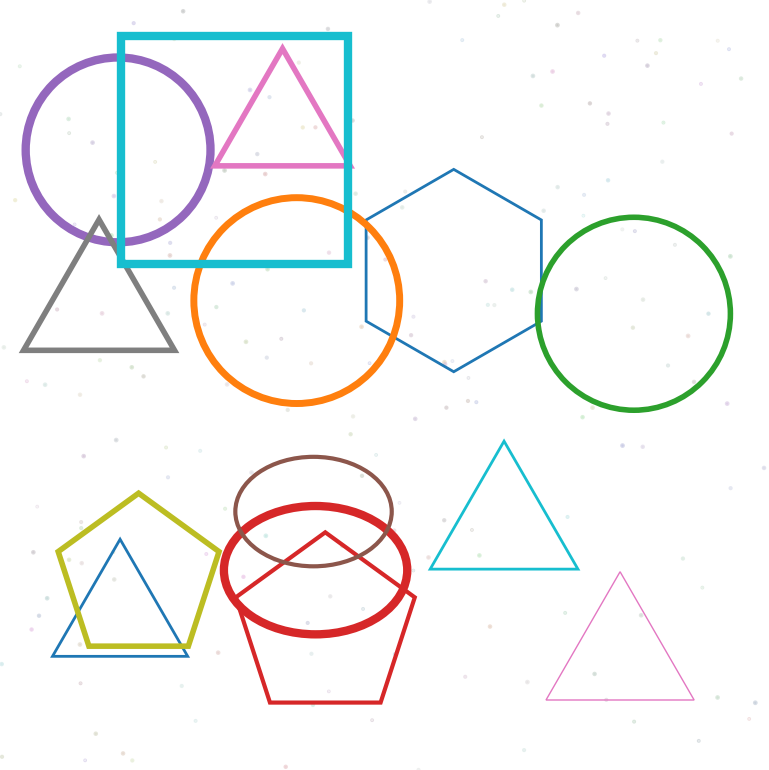[{"shape": "triangle", "thickness": 1, "radius": 0.51, "center": [0.156, 0.198]}, {"shape": "hexagon", "thickness": 1, "radius": 0.66, "center": [0.589, 0.649]}, {"shape": "circle", "thickness": 2.5, "radius": 0.67, "center": [0.385, 0.61]}, {"shape": "circle", "thickness": 2, "radius": 0.63, "center": [0.823, 0.593]}, {"shape": "pentagon", "thickness": 1.5, "radius": 0.61, "center": [0.422, 0.186]}, {"shape": "oval", "thickness": 3, "radius": 0.6, "center": [0.41, 0.26]}, {"shape": "circle", "thickness": 3, "radius": 0.6, "center": [0.153, 0.805]}, {"shape": "oval", "thickness": 1.5, "radius": 0.51, "center": [0.407, 0.336]}, {"shape": "triangle", "thickness": 0.5, "radius": 0.56, "center": [0.805, 0.146]}, {"shape": "triangle", "thickness": 2, "radius": 0.51, "center": [0.367, 0.835]}, {"shape": "triangle", "thickness": 2, "radius": 0.57, "center": [0.129, 0.602]}, {"shape": "pentagon", "thickness": 2, "radius": 0.55, "center": [0.18, 0.25]}, {"shape": "triangle", "thickness": 1, "radius": 0.55, "center": [0.655, 0.316]}, {"shape": "square", "thickness": 3, "radius": 0.74, "center": [0.305, 0.805]}]